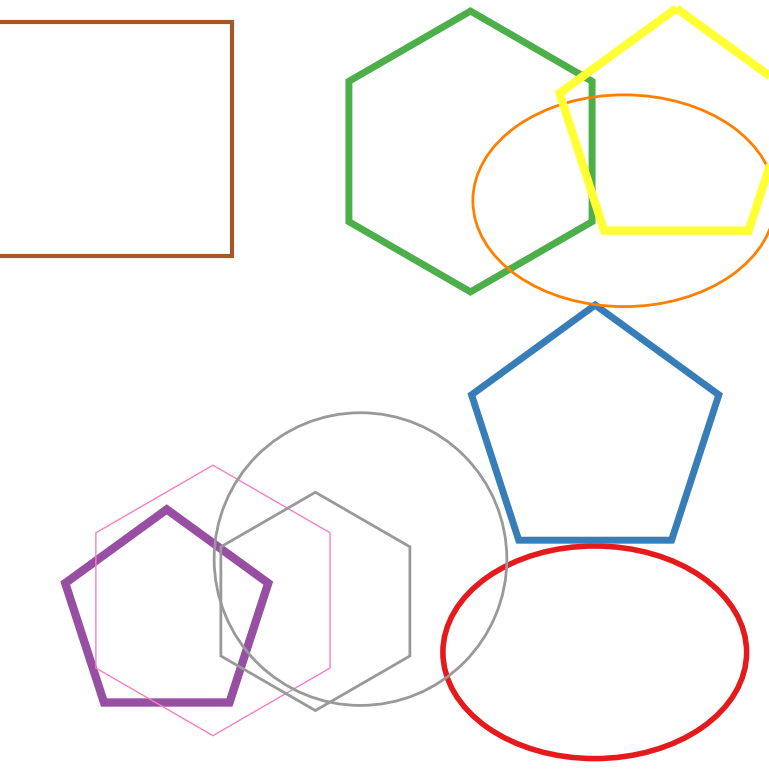[{"shape": "oval", "thickness": 2, "radius": 0.99, "center": [0.772, 0.153]}, {"shape": "pentagon", "thickness": 2.5, "radius": 0.84, "center": [0.773, 0.435]}, {"shape": "hexagon", "thickness": 2.5, "radius": 0.91, "center": [0.611, 0.803]}, {"shape": "pentagon", "thickness": 3, "radius": 0.69, "center": [0.217, 0.2]}, {"shape": "oval", "thickness": 1, "radius": 0.98, "center": [0.811, 0.739]}, {"shape": "pentagon", "thickness": 3, "radius": 0.8, "center": [0.878, 0.83]}, {"shape": "square", "thickness": 1.5, "radius": 0.76, "center": [0.15, 0.819]}, {"shape": "hexagon", "thickness": 0.5, "radius": 0.88, "center": [0.277, 0.22]}, {"shape": "hexagon", "thickness": 1, "radius": 0.71, "center": [0.41, 0.219]}, {"shape": "circle", "thickness": 1, "radius": 0.95, "center": [0.468, 0.274]}]